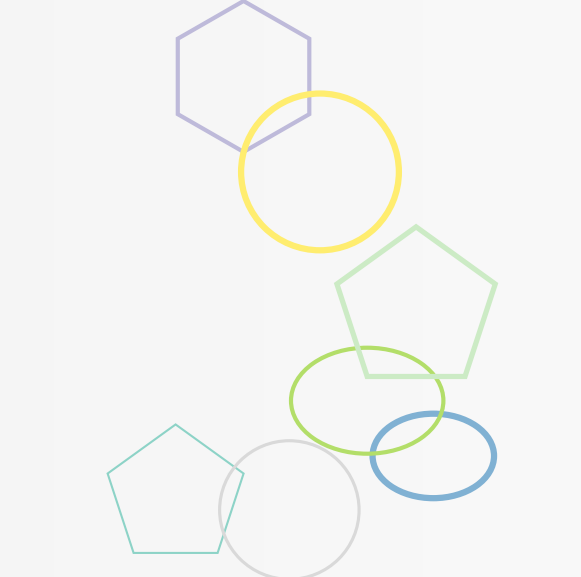[{"shape": "pentagon", "thickness": 1, "radius": 0.61, "center": [0.302, 0.141]}, {"shape": "hexagon", "thickness": 2, "radius": 0.65, "center": [0.419, 0.867]}, {"shape": "oval", "thickness": 3, "radius": 0.52, "center": [0.745, 0.21]}, {"shape": "oval", "thickness": 2, "radius": 0.66, "center": [0.632, 0.305]}, {"shape": "circle", "thickness": 1.5, "radius": 0.6, "center": [0.498, 0.116]}, {"shape": "pentagon", "thickness": 2.5, "radius": 0.72, "center": [0.716, 0.463]}, {"shape": "circle", "thickness": 3, "radius": 0.68, "center": [0.551, 0.701]}]